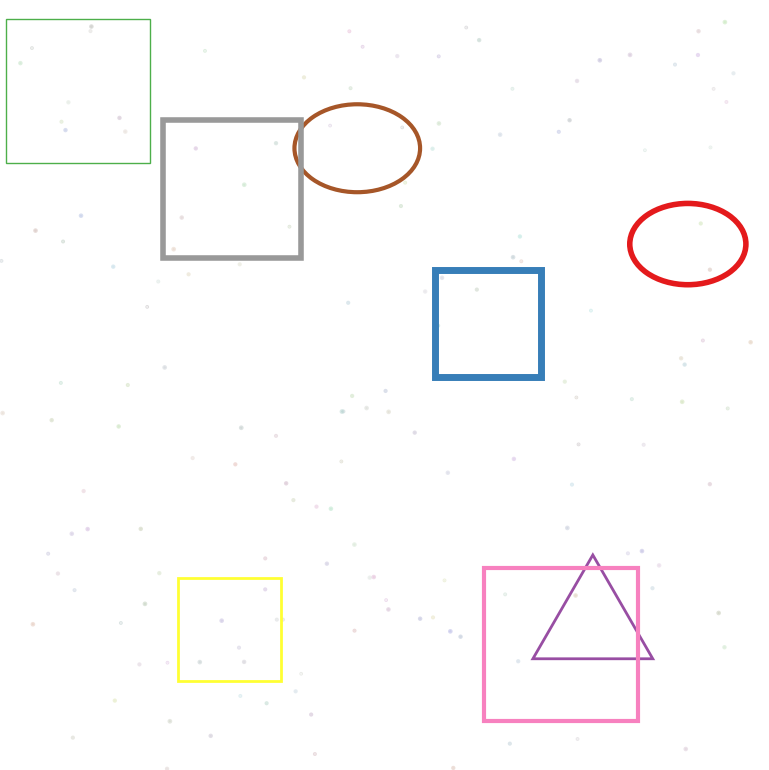[{"shape": "oval", "thickness": 2, "radius": 0.38, "center": [0.893, 0.683]}, {"shape": "square", "thickness": 2.5, "radius": 0.35, "center": [0.634, 0.58]}, {"shape": "square", "thickness": 0.5, "radius": 0.47, "center": [0.101, 0.882]}, {"shape": "triangle", "thickness": 1, "radius": 0.45, "center": [0.77, 0.189]}, {"shape": "square", "thickness": 1, "radius": 0.34, "center": [0.298, 0.183]}, {"shape": "oval", "thickness": 1.5, "radius": 0.41, "center": [0.464, 0.807]}, {"shape": "square", "thickness": 1.5, "radius": 0.5, "center": [0.728, 0.163]}, {"shape": "square", "thickness": 2, "radius": 0.45, "center": [0.301, 0.754]}]